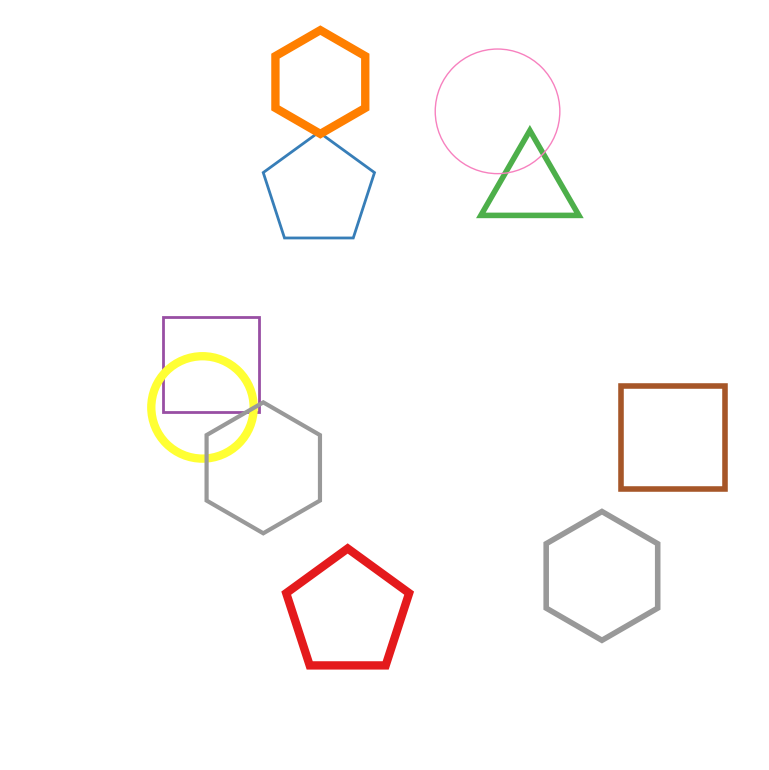[{"shape": "pentagon", "thickness": 3, "radius": 0.42, "center": [0.452, 0.204]}, {"shape": "pentagon", "thickness": 1, "radius": 0.38, "center": [0.414, 0.752]}, {"shape": "triangle", "thickness": 2, "radius": 0.37, "center": [0.688, 0.757]}, {"shape": "square", "thickness": 1, "radius": 0.31, "center": [0.274, 0.527]}, {"shape": "hexagon", "thickness": 3, "radius": 0.34, "center": [0.416, 0.893]}, {"shape": "circle", "thickness": 3, "radius": 0.33, "center": [0.263, 0.471]}, {"shape": "square", "thickness": 2, "radius": 0.33, "center": [0.874, 0.432]}, {"shape": "circle", "thickness": 0.5, "radius": 0.4, "center": [0.646, 0.855]}, {"shape": "hexagon", "thickness": 2, "radius": 0.42, "center": [0.782, 0.252]}, {"shape": "hexagon", "thickness": 1.5, "radius": 0.43, "center": [0.342, 0.392]}]